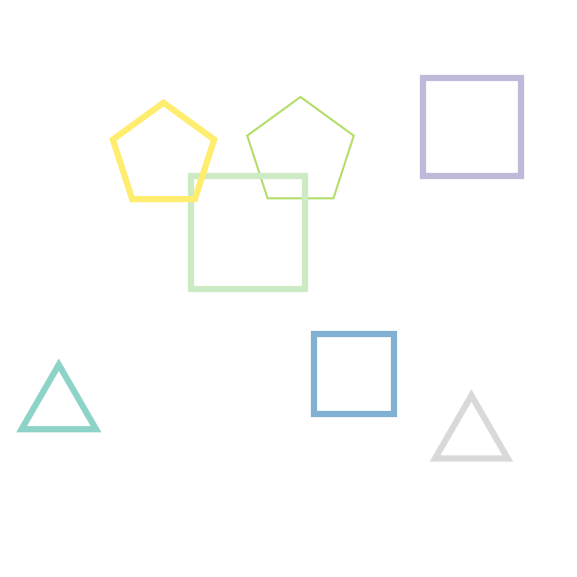[{"shape": "triangle", "thickness": 3, "radius": 0.37, "center": [0.102, 0.293]}, {"shape": "square", "thickness": 3, "radius": 0.42, "center": [0.817, 0.78]}, {"shape": "square", "thickness": 3, "radius": 0.35, "center": [0.613, 0.351]}, {"shape": "pentagon", "thickness": 1, "radius": 0.49, "center": [0.52, 0.734]}, {"shape": "triangle", "thickness": 3, "radius": 0.36, "center": [0.816, 0.242]}, {"shape": "square", "thickness": 3, "radius": 0.49, "center": [0.429, 0.596]}, {"shape": "pentagon", "thickness": 3, "radius": 0.46, "center": [0.283, 0.729]}]